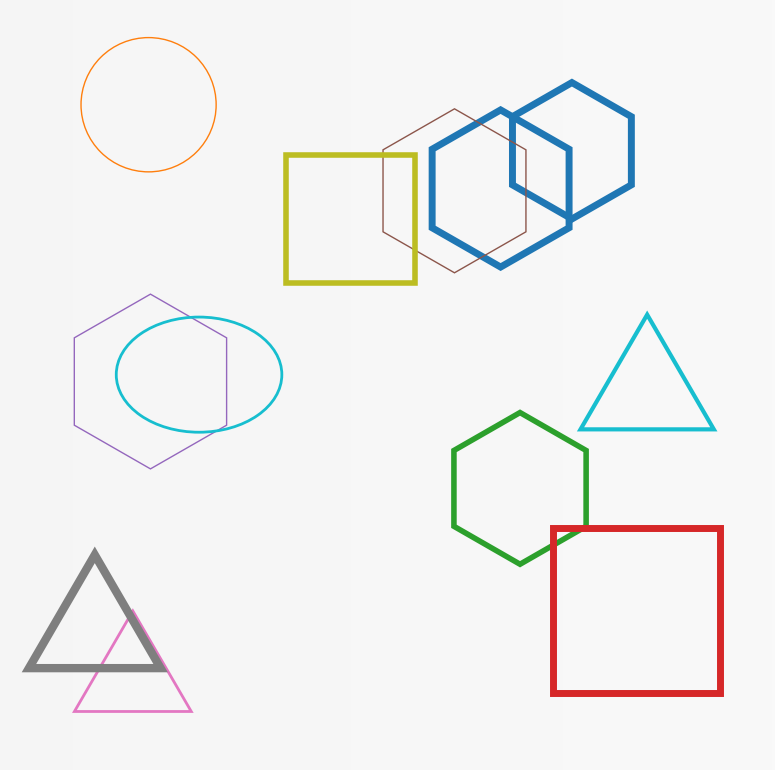[{"shape": "hexagon", "thickness": 2.5, "radius": 0.51, "center": [0.646, 0.755]}, {"shape": "hexagon", "thickness": 2.5, "radius": 0.44, "center": [0.738, 0.804]}, {"shape": "circle", "thickness": 0.5, "radius": 0.44, "center": [0.192, 0.864]}, {"shape": "hexagon", "thickness": 2, "radius": 0.49, "center": [0.671, 0.366]}, {"shape": "square", "thickness": 2.5, "radius": 0.54, "center": [0.821, 0.207]}, {"shape": "hexagon", "thickness": 0.5, "radius": 0.57, "center": [0.194, 0.505]}, {"shape": "hexagon", "thickness": 0.5, "radius": 0.53, "center": [0.586, 0.752]}, {"shape": "triangle", "thickness": 1, "radius": 0.44, "center": [0.171, 0.12]}, {"shape": "triangle", "thickness": 3, "radius": 0.49, "center": [0.122, 0.181]}, {"shape": "square", "thickness": 2, "radius": 0.42, "center": [0.453, 0.716]}, {"shape": "triangle", "thickness": 1.5, "radius": 0.5, "center": [0.835, 0.492]}, {"shape": "oval", "thickness": 1, "radius": 0.53, "center": [0.257, 0.513]}]